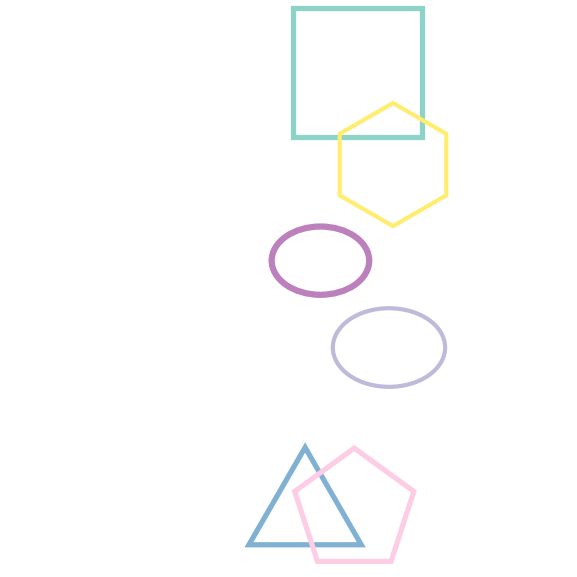[{"shape": "square", "thickness": 2.5, "radius": 0.56, "center": [0.619, 0.874]}, {"shape": "oval", "thickness": 2, "radius": 0.49, "center": [0.674, 0.397]}, {"shape": "triangle", "thickness": 2.5, "radius": 0.56, "center": [0.528, 0.112]}, {"shape": "pentagon", "thickness": 2.5, "radius": 0.54, "center": [0.613, 0.115]}, {"shape": "oval", "thickness": 3, "radius": 0.42, "center": [0.555, 0.548]}, {"shape": "hexagon", "thickness": 2, "radius": 0.53, "center": [0.681, 0.714]}]